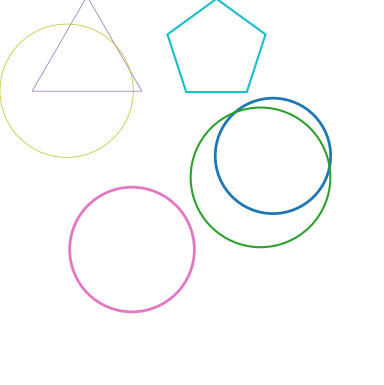[{"shape": "circle", "thickness": 2, "radius": 0.75, "center": [0.709, 0.595]}, {"shape": "circle", "thickness": 1.5, "radius": 0.91, "center": [0.677, 0.539]}, {"shape": "triangle", "thickness": 0.5, "radius": 0.82, "center": [0.226, 0.845]}, {"shape": "circle", "thickness": 2, "radius": 0.81, "center": [0.343, 0.352]}, {"shape": "circle", "thickness": 0.5, "radius": 0.87, "center": [0.173, 0.764]}, {"shape": "pentagon", "thickness": 1.5, "radius": 0.67, "center": [0.562, 0.869]}]